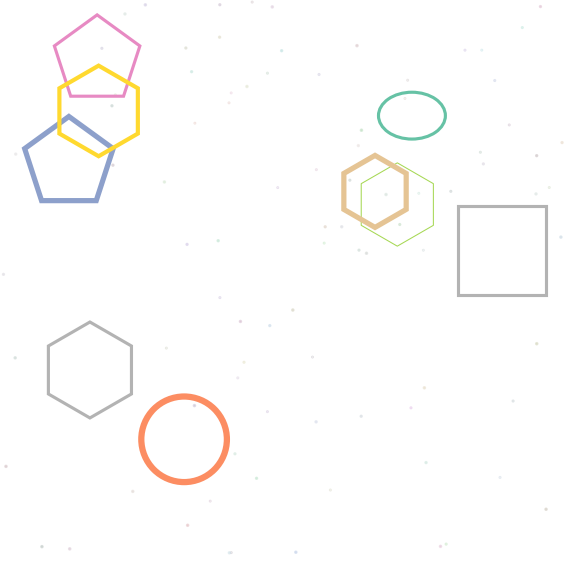[{"shape": "oval", "thickness": 1.5, "radius": 0.29, "center": [0.713, 0.799]}, {"shape": "circle", "thickness": 3, "radius": 0.37, "center": [0.319, 0.238]}, {"shape": "pentagon", "thickness": 2.5, "radius": 0.4, "center": [0.119, 0.717]}, {"shape": "pentagon", "thickness": 1.5, "radius": 0.39, "center": [0.168, 0.896]}, {"shape": "hexagon", "thickness": 0.5, "radius": 0.36, "center": [0.688, 0.645]}, {"shape": "hexagon", "thickness": 2, "radius": 0.39, "center": [0.171, 0.807]}, {"shape": "hexagon", "thickness": 2.5, "radius": 0.31, "center": [0.649, 0.668]}, {"shape": "hexagon", "thickness": 1.5, "radius": 0.42, "center": [0.156, 0.358]}, {"shape": "square", "thickness": 1.5, "radius": 0.38, "center": [0.869, 0.565]}]